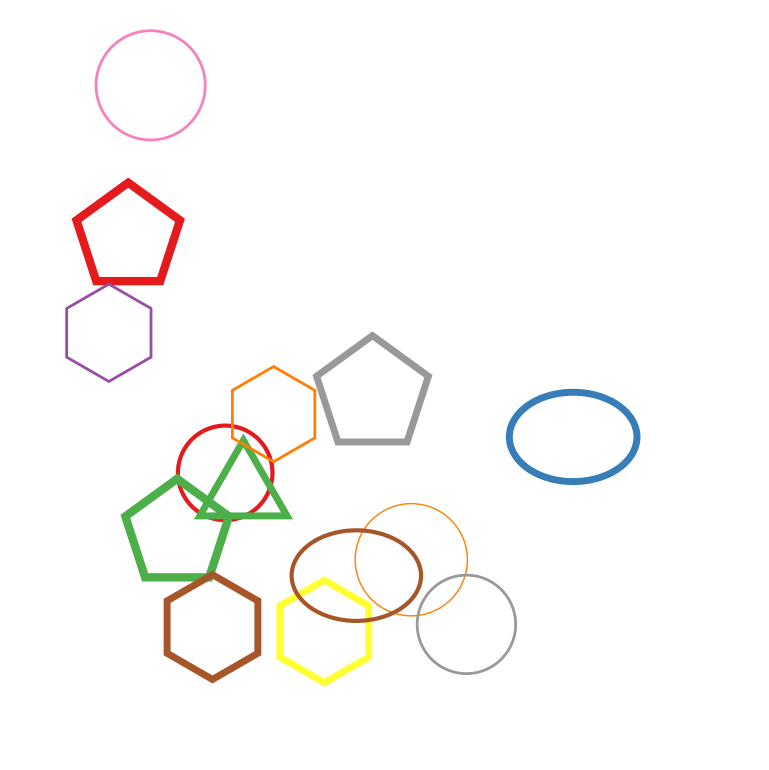[{"shape": "pentagon", "thickness": 3, "radius": 0.35, "center": [0.167, 0.692]}, {"shape": "circle", "thickness": 1.5, "radius": 0.31, "center": [0.292, 0.386]}, {"shape": "oval", "thickness": 2.5, "radius": 0.41, "center": [0.744, 0.433]}, {"shape": "triangle", "thickness": 2.5, "radius": 0.33, "center": [0.316, 0.363]}, {"shape": "pentagon", "thickness": 3, "radius": 0.35, "center": [0.23, 0.307]}, {"shape": "hexagon", "thickness": 1, "radius": 0.32, "center": [0.141, 0.568]}, {"shape": "circle", "thickness": 0.5, "radius": 0.36, "center": [0.534, 0.273]}, {"shape": "hexagon", "thickness": 1, "radius": 0.31, "center": [0.355, 0.462]}, {"shape": "hexagon", "thickness": 2.5, "radius": 0.33, "center": [0.421, 0.18]}, {"shape": "hexagon", "thickness": 2.5, "radius": 0.34, "center": [0.276, 0.186]}, {"shape": "oval", "thickness": 1.5, "radius": 0.42, "center": [0.463, 0.252]}, {"shape": "circle", "thickness": 1, "radius": 0.35, "center": [0.196, 0.889]}, {"shape": "circle", "thickness": 1, "radius": 0.32, "center": [0.606, 0.189]}, {"shape": "pentagon", "thickness": 2.5, "radius": 0.38, "center": [0.484, 0.488]}]